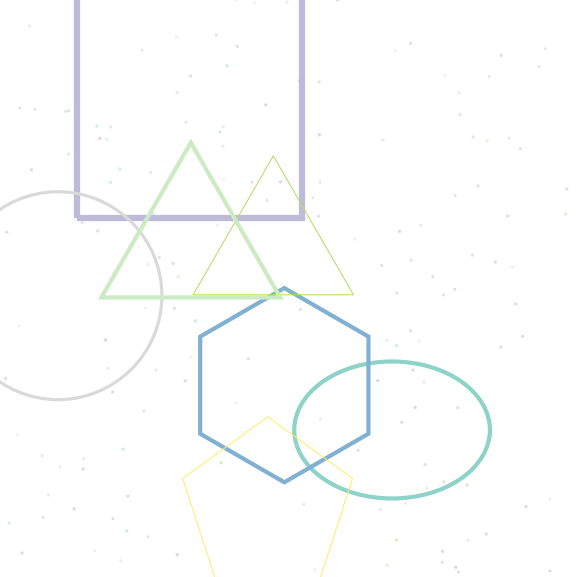[{"shape": "oval", "thickness": 2, "radius": 0.85, "center": [0.679, 0.255]}, {"shape": "square", "thickness": 3, "radius": 0.97, "center": [0.328, 0.817]}, {"shape": "hexagon", "thickness": 2, "radius": 0.84, "center": [0.492, 0.332]}, {"shape": "triangle", "thickness": 0.5, "radius": 0.8, "center": [0.473, 0.569]}, {"shape": "circle", "thickness": 1.5, "radius": 0.9, "center": [0.1, 0.487]}, {"shape": "triangle", "thickness": 2, "radius": 0.89, "center": [0.33, 0.573]}, {"shape": "pentagon", "thickness": 0.5, "radius": 0.77, "center": [0.463, 0.123]}]